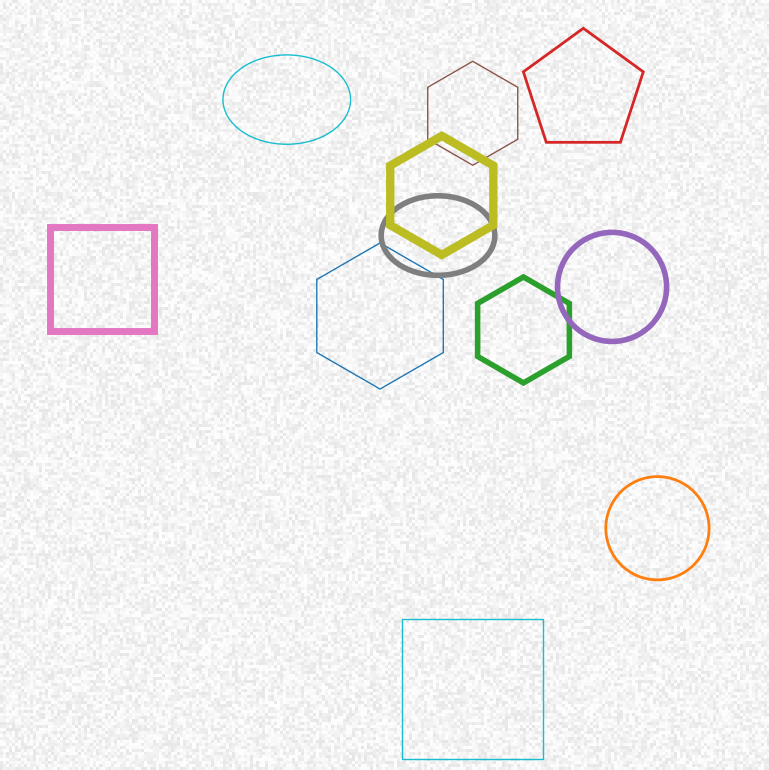[{"shape": "hexagon", "thickness": 0.5, "radius": 0.47, "center": [0.494, 0.59]}, {"shape": "circle", "thickness": 1, "radius": 0.34, "center": [0.854, 0.314]}, {"shape": "hexagon", "thickness": 2, "radius": 0.34, "center": [0.68, 0.572]}, {"shape": "pentagon", "thickness": 1, "radius": 0.41, "center": [0.758, 0.881]}, {"shape": "circle", "thickness": 2, "radius": 0.35, "center": [0.795, 0.627]}, {"shape": "hexagon", "thickness": 0.5, "radius": 0.34, "center": [0.614, 0.853]}, {"shape": "square", "thickness": 2.5, "radius": 0.34, "center": [0.132, 0.638]}, {"shape": "oval", "thickness": 2, "radius": 0.37, "center": [0.569, 0.694]}, {"shape": "hexagon", "thickness": 3, "radius": 0.39, "center": [0.574, 0.746]}, {"shape": "oval", "thickness": 0.5, "radius": 0.41, "center": [0.372, 0.871]}, {"shape": "square", "thickness": 0.5, "radius": 0.46, "center": [0.614, 0.105]}]